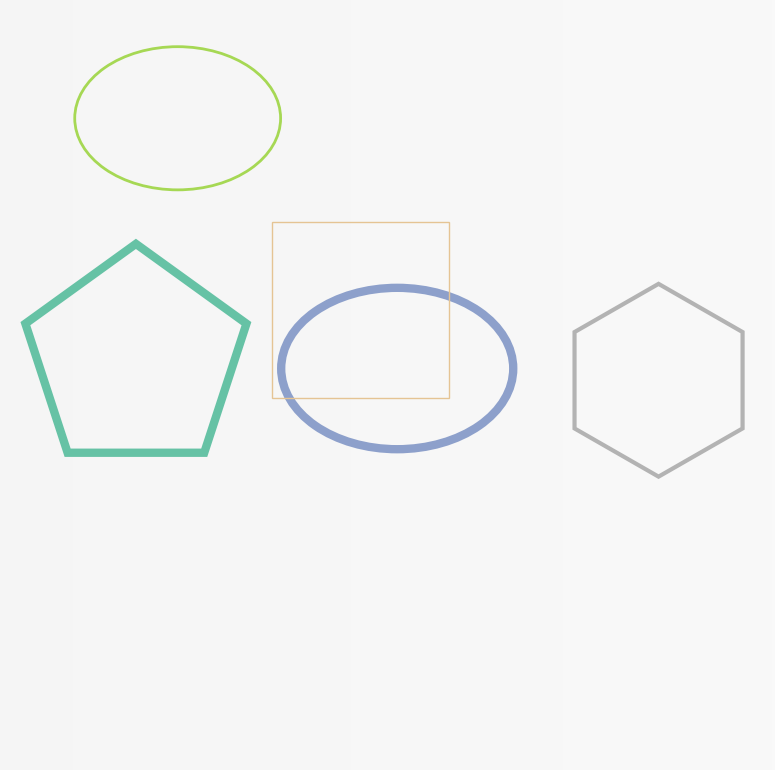[{"shape": "pentagon", "thickness": 3, "radius": 0.75, "center": [0.175, 0.533]}, {"shape": "oval", "thickness": 3, "radius": 0.75, "center": [0.513, 0.521]}, {"shape": "oval", "thickness": 1, "radius": 0.66, "center": [0.229, 0.846]}, {"shape": "square", "thickness": 0.5, "radius": 0.57, "center": [0.465, 0.598]}, {"shape": "hexagon", "thickness": 1.5, "radius": 0.63, "center": [0.85, 0.506]}]